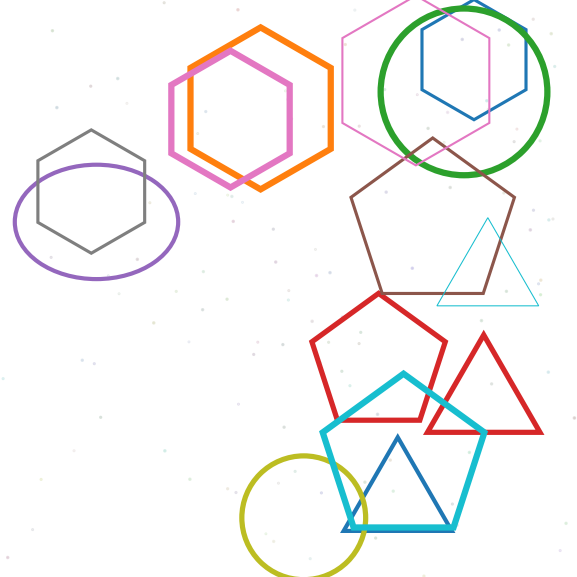[{"shape": "hexagon", "thickness": 1.5, "radius": 0.52, "center": [0.821, 0.896]}, {"shape": "triangle", "thickness": 2, "radius": 0.54, "center": [0.689, 0.134]}, {"shape": "hexagon", "thickness": 3, "radius": 0.7, "center": [0.451, 0.811]}, {"shape": "circle", "thickness": 3, "radius": 0.72, "center": [0.803, 0.84]}, {"shape": "pentagon", "thickness": 2.5, "radius": 0.61, "center": [0.656, 0.37]}, {"shape": "triangle", "thickness": 2.5, "radius": 0.56, "center": [0.838, 0.307]}, {"shape": "oval", "thickness": 2, "radius": 0.71, "center": [0.167, 0.615]}, {"shape": "pentagon", "thickness": 1.5, "radius": 0.74, "center": [0.749, 0.611]}, {"shape": "hexagon", "thickness": 3, "radius": 0.59, "center": [0.399, 0.793]}, {"shape": "hexagon", "thickness": 1, "radius": 0.73, "center": [0.72, 0.86]}, {"shape": "hexagon", "thickness": 1.5, "radius": 0.53, "center": [0.158, 0.667]}, {"shape": "circle", "thickness": 2.5, "radius": 0.54, "center": [0.526, 0.103]}, {"shape": "pentagon", "thickness": 3, "radius": 0.74, "center": [0.699, 0.205]}, {"shape": "triangle", "thickness": 0.5, "radius": 0.51, "center": [0.845, 0.52]}]